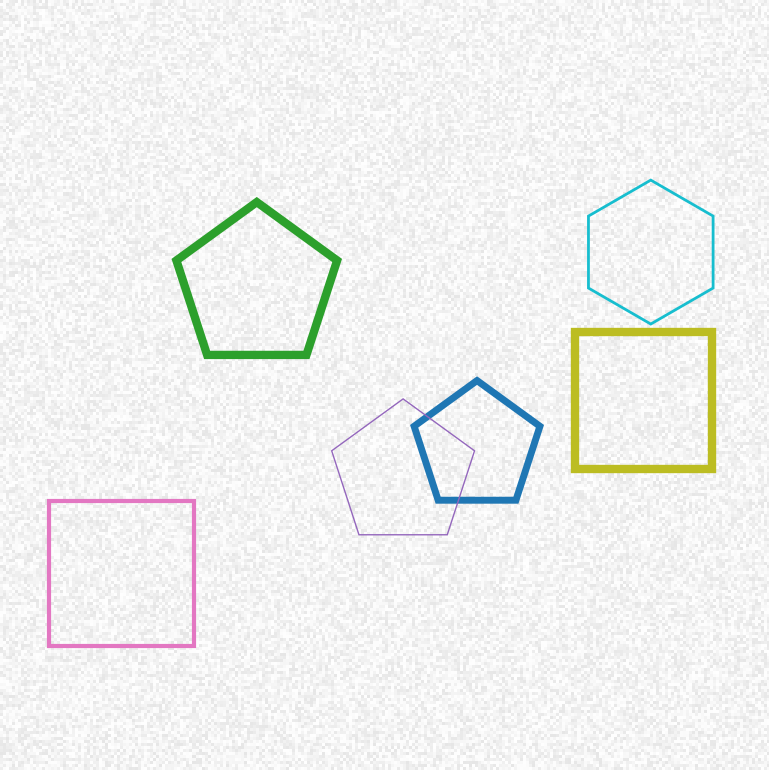[{"shape": "pentagon", "thickness": 2.5, "radius": 0.43, "center": [0.62, 0.42]}, {"shape": "pentagon", "thickness": 3, "radius": 0.55, "center": [0.333, 0.628]}, {"shape": "pentagon", "thickness": 0.5, "radius": 0.49, "center": [0.524, 0.384]}, {"shape": "square", "thickness": 1.5, "radius": 0.47, "center": [0.158, 0.255]}, {"shape": "square", "thickness": 3, "radius": 0.44, "center": [0.836, 0.48]}, {"shape": "hexagon", "thickness": 1, "radius": 0.47, "center": [0.845, 0.673]}]